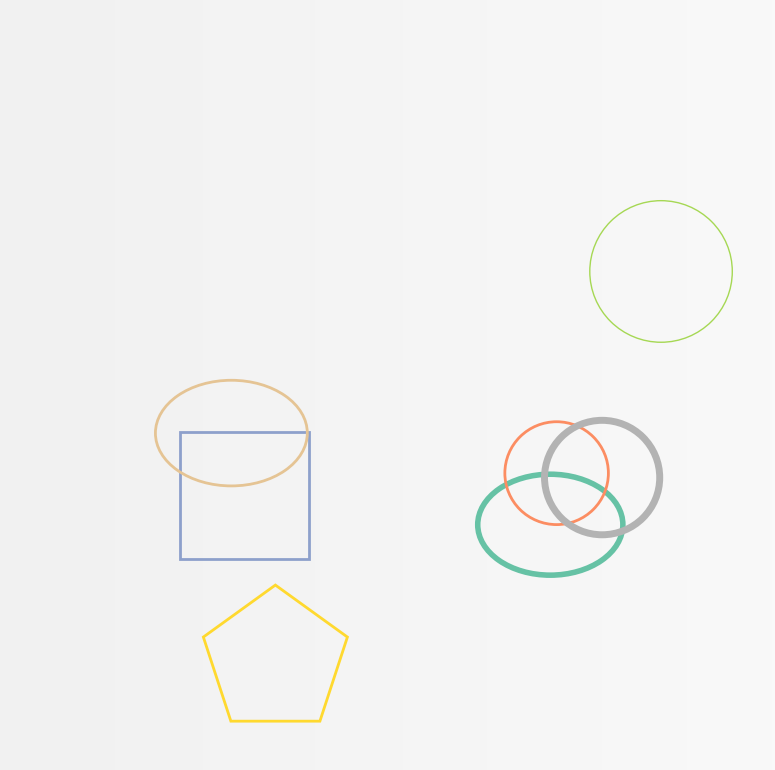[{"shape": "oval", "thickness": 2, "radius": 0.47, "center": [0.71, 0.319]}, {"shape": "circle", "thickness": 1, "radius": 0.33, "center": [0.718, 0.385]}, {"shape": "square", "thickness": 1, "radius": 0.41, "center": [0.315, 0.357]}, {"shape": "circle", "thickness": 0.5, "radius": 0.46, "center": [0.853, 0.647]}, {"shape": "pentagon", "thickness": 1, "radius": 0.49, "center": [0.355, 0.142]}, {"shape": "oval", "thickness": 1, "radius": 0.49, "center": [0.299, 0.438]}, {"shape": "circle", "thickness": 2.5, "radius": 0.37, "center": [0.777, 0.38]}]